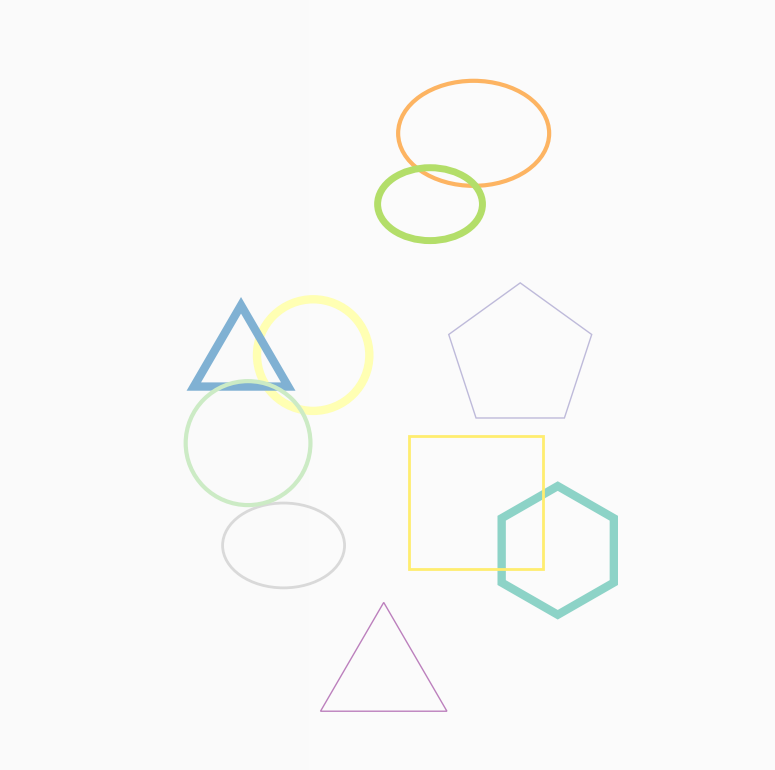[{"shape": "hexagon", "thickness": 3, "radius": 0.42, "center": [0.72, 0.285]}, {"shape": "circle", "thickness": 3, "radius": 0.36, "center": [0.404, 0.539]}, {"shape": "pentagon", "thickness": 0.5, "radius": 0.48, "center": [0.671, 0.536]}, {"shape": "triangle", "thickness": 3, "radius": 0.35, "center": [0.311, 0.533]}, {"shape": "oval", "thickness": 1.5, "radius": 0.49, "center": [0.611, 0.827]}, {"shape": "oval", "thickness": 2.5, "radius": 0.34, "center": [0.555, 0.735]}, {"shape": "oval", "thickness": 1, "radius": 0.39, "center": [0.366, 0.292]}, {"shape": "triangle", "thickness": 0.5, "radius": 0.47, "center": [0.495, 0.123]}, {"shape": "circle", "thickness": 1.5, "radius": 0.4, "center": [0.32, 0.425]}, {"shape": "square", "thickness": 1, "radius": 0.43, "center": [0.615, 0.348]}]